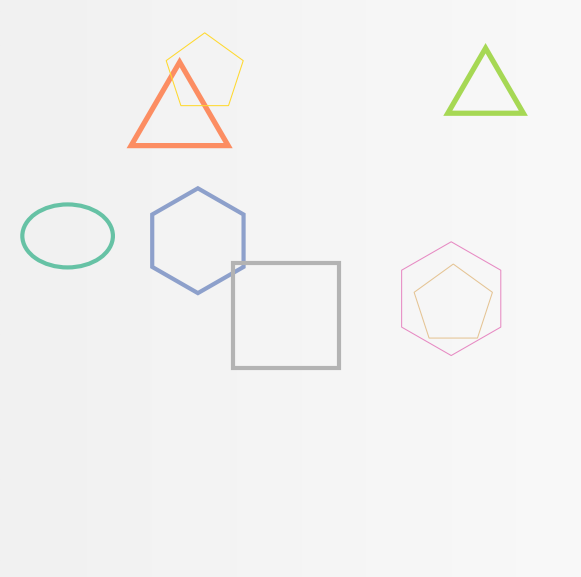[{"shape": "oval", "thickness": 2, "radius": 0.39, "center": [0.116, 0.591]}, {"shape": "triangle", "thickness": 2.5, "radius": 0.48, "center": [0.309, 0.795]}, {"shape": "hexagon", "thickness": 2, "radius": 0.45, "center": [0.34, 0.582]}, {"shape": "hexagon", "thickness": 0.5, "radius": 0.49, "center": [0.776, 0.482]}, {"shape": "triangle", "thickness": 2.5, "radius": 0.38, "center": [0.835, 0.841]}, {"shape": "pentagon", "thickness": 0.5, "radius": 0.35, "center": [0.352, 0.873]}, {"shape": "pentagon", "thickness": 0.5, "radius": 0.35, "center": [0.78, 0.471]}, {"shape": "square", "thickness": 2, "radius": 0.46, "center": [0.493, 0.453]}]